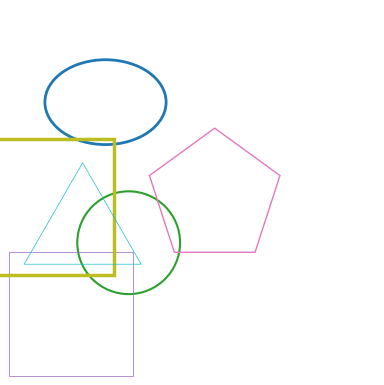[{"shape": "oval", "thickness": 2, "radius": 0.79, "center": [0.274, 0.735]}, {"shape": "circle", "thickness": 1.5, "radius": 0.67, "center": [0.334, 0.37]}, {"shape": "square", "thickness": 0.5, "radius": 0.81, "center": [0.184, 0.185]}, {"shape": "pentagon", "thickness": 1, "radius": 0.89, "center": [0.558, 0.489]}, {"shape": "square", "thickness": 2.5, "radius": 0.88, "center": [0.121, 0.462]}, {"shape": "triangle", "thickness": 0.5, "radius": 0.88, "center": [0.215, 0.402]}]